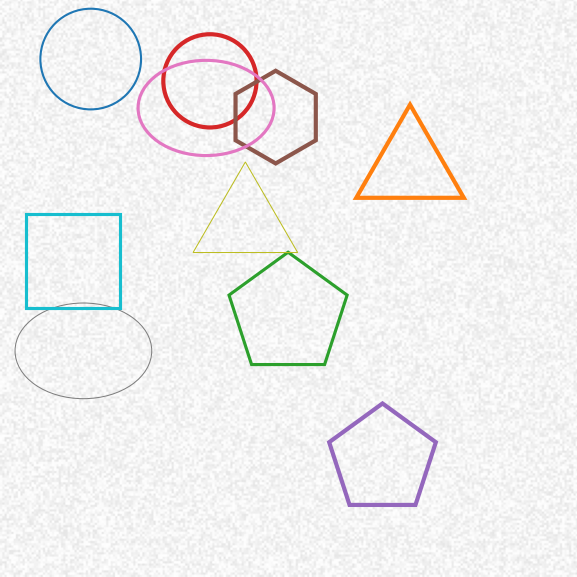[{"shape": "circle", "thickness": 1, "radius": 0.44, "center": [0.157, 0.897]}, {"shape": "triangle", "thickness": 2, "radius": 0.54, "center": [0.71, 0.71]}, {"shape": "pentagon", "thickness": 1.5, "radius": 0.54, "center": [0.499, 0.455]}, {"shape": "circle", "thickness": 2, "radius": 0.4, "center": [0.364, 0.859]}, {"shape": "pentagon", "thickness": 2, "radius": 0.49, "center": [0.662, 0.203]}, {"shape": "hexagon", "thickness": 2, "radius": 0.4, "center": [0.477, 0.796]}, {"shape": "oval", "thickness": 1.5, "radius": 0.59, "center": [0.357, 0.812]}, {"shape": "oval", "thickness": 0.5, "radius": 0.59, "center": [0.144, 0.392]}, {"shape": "triangle", "thickness": 0.5, "radius": 0.52, "center": [0.425, 0.614]}, {"shape": "square", "thickness": 1.5, "radius": 0.41, "center": [0.126, 0.547]}]